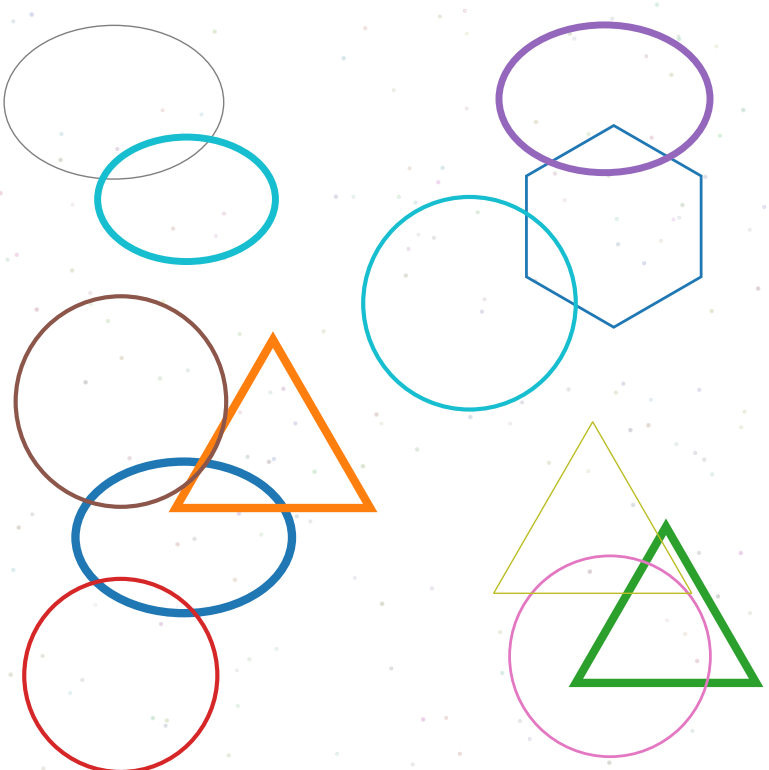[{"shape": "hexagon", "thickness": 1, "radius": 0.65, "center": [0.797, 0.706]}, {"shape": "oval", "thickness": 3, "radius": 0.7, "center": [0.239, 0.302]}, {"shape": "triangle", "thickness": 3, "radius": 0.73, "center": [0.355, 0.413]}, {"shape": "triangle", "thickness": 3, "radius": 0.68, "center": [0.865, 0.181]}, {"shape": "circle", "thickness": 1.5, "radius": 0.63, "center": [0.157, 0.123]}, {"shape": "oval", "thickness": 2.5, "radius": 0.69, "center": [0.785, 0.872]}, {"shape": "circle", "thickness": 1.5, "radius": 0.68, "center": [0.157, 0.479]}, {"shape": "circle", "thickness": 1, "radius": 0.65, "center": [0.792, 0.148]}, {"shape": "oval", "thickness": 0.5, "radius": 0.71, "center": [0.148, 0.867]}, {"shape": "triangle", "thickness": 0.5, "radius": 0.74, "center": [0.77, 0.304]}, {"shape": "oval", "thickness": 2.5, "radius": 0.58, "center": [0.242, 0.741]}, {"shape": "circle", "thickness": 1.5, "radius": 0.69, "center": [0.61, 0.606]}]